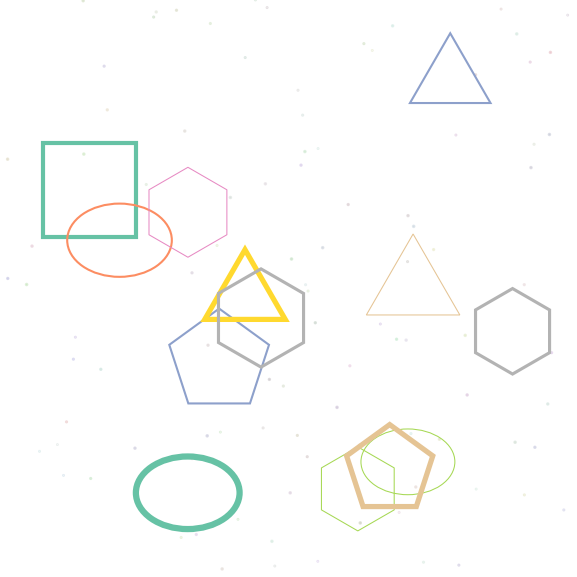[{"shape": "oval", "thickness": 3, "radius": 0.45, "center": [0.325, 0.146]}, {"shape": "square", "thickness": 2, "radius": 0.4, "center": [0.155, 0.671]}, {"shape": "oval", "thickness": 1, "radius": 0.45, "center": [0.207, 0.583]}, {"shape": "pentagon", "thickness": 1, "radius": 0.45, "center": [0.379, 0.374]}, {"shape": "triangle", "thickness": 1, "radius": 0.4, "center": [0.78, 0.861]}, {"shape": "hexagon", "thickness": 0.5, "radius": 0.39, "center": [0.325, 0.632]}, {"shape": "hexagon", "thickness": 0.5, "radius": 0.36, "center": [0.62, 0.153]}, {"shape": "oval", "thickness": 0.5, "radius": 0.41, "center": [0.706, 0.199]}, {"shape": "triangle", "thickness": 2.5, "radius": 0.4, "center": [0.424, 0.486]}, {"shape": "triangle", "thickness": 0.5, "radius": 0.47, "center": [0.715, 0.5]}, {"shape": "pentagon", "thickness": 2.5, "radius": 0.39, "center": [0.675, 0.185]}, {"shape": "hexagon", "thickness": 1.5, "radius": 0.37, "center": [0.888, 0.425]}, {"shape": "hexagon", "thickness": 1.5, "radius": 0.43, "center": [0.452, 0.448]}]